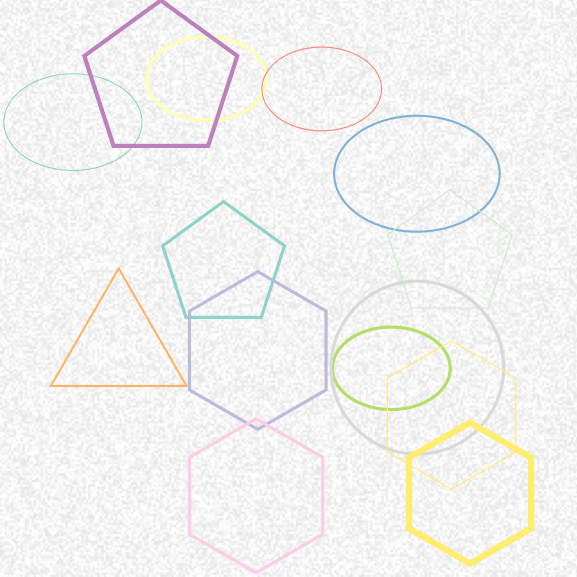[{"shape": "pentagon", "thickness": 1.5, "radius": 0.55, "center": [0.387, 0.539]}, {"shape": "oval", "thickness": 0.5, "radius": 0.6, "center": [0.126, 0.788]}, {"shape": "oval", "thickness": 1.5, "radius": 0.52, "center": [0.358, 0.863]}, {"shape": "hexagon", "thickness": 1.5, "radius": 0.68, "center": [0.446, 0.392]}, {"shape": "oval", "thickness": 0.5, "radius": 0.52, "center": [0.557, 0.845]}, {"shape": "oval", "thickness": 1, "radius": 0.72, "center": [0.722, 0.698]}, {"shape": "triangle", "thickness": 1, "radius": 0.68, "center": [0.206, 0.399]}, {"shape": "oval", "thickness": 1.5, "radius": 0.51, "center": [0.678, 0.361]}, {"shape": "hexagon", "thickness": 1.5, "radius": 0.67, "center": [0.443, 0.141]}, {"shape": "circle", "thickness": 1.5, "radius": 0.75, "center": [0.723, 0.362]}, {"shape": "pentagon", "thickness": 2, "radius": 0.7, "center": [0.278, 0.859]}, {"shape": "pentagon", "thickness": 0.5, "radius": 0.57, "center": [0.779, 0.558]}, {"shape": "hexagon", "thickness": 3, "radius": 0.61, "center": [0.814, 0.145]}, {"shape": "hexagon", "thickness": 0.5, "radius": 0.64, "center": [0.782, 0.28]}]